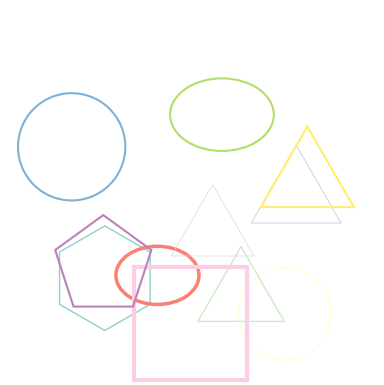[{"shape": "hexagon", "thickness": 1, "radius": 0.68, "center": [0.272, 0.277]}, {"shape": "circle", "thickness": 0.5, "radius": 0.6, "center": [0.74, 0.184]}, {"shape": "triangle", "thickness": 0.5, "radius": 0.67, "center": [0.769, 0.488]}, {"shape": "oval", "thickness": 2.5, "radius": 0.54, "center": [0.409, 0.285]}, {"shape": "circle", "thickness": 1.5, "radius": 0.7, "center": [0.186, 0.619]}, {"shape": "oval", "thickness": 1.5, "radius": 0.67, "center": [0.577, 0.702]}, {"shape": "square", "thickness": 3, "radius": 0.73, "center": [0.494, 0.16]}, {"shape": "triangle", "thickness": 0.5, "radius": 0.62, "center": [0.552, 0.397]}, {"shape": "pentagon", "thickness": 1.5, "radius": 0.66, "center": [0.268, 0.31]}, {"shape": "triangle", "thickness": 1, "radius": 0.65, "center": [0.626, 0.23]}, {"shape": "triangle", "thickness": 1.5, "radius": 0.7, "center": [0.798, 0.532]}]